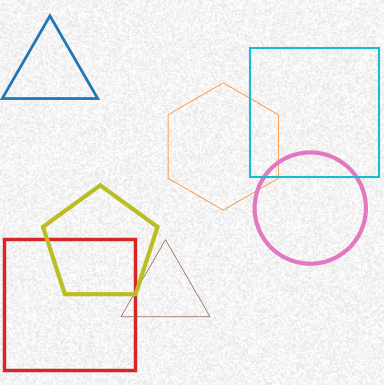[{"shape": "triangle", "thickness": 2, "radius": 0.72, "center": [0.13, 0.816]}, {"shape": "hexagon", "thickness": 0.5, "radius": 0.83, "center": [0.58, 0.619]}, {"shape": "square", "thickness": 2.5, "radius": 0.85, "center": [0.181, 0.209]}, {"shape": "triangle", "thickness": 0.5, "radius": 0.67, "center": [0.43, 0.244]}, {"shape": "circle", "thickness": 3, "radius": 0.72, "center": [0.806, 0.46]}, {"shape": "pentagon", "thickness": 3, "radius": 0.78, "center": [0.26, 0.362]}, {"shape": "square", "thickness": 1.5, "radius": 0.84, "center": [0.816, 0.707]}]